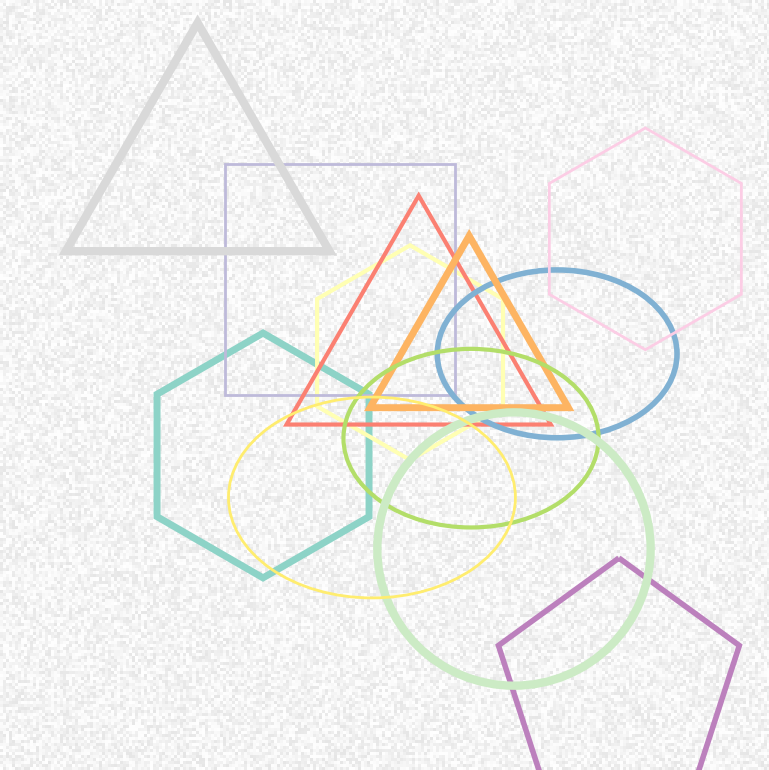[{"shape": "hexagon", "thickness": 2.5, "radius": 0.79, "center": [0.342, 0.409]}, {"shape": "hexagon", "thickness": 1.5, "radius": 0.7, "center": [0.533, 0.542]}, {"shape": "square", "thickness": 1, "radius": 0.75, "center": [0.441, 0.637]}, {"shape": "triangle", "thickness": 1.5, "radius": 0.99, "center": [0.544, 0.548]}, {"shape": "oval", "thickness": 2, "radius": 0.78, "center": [0.724, 0.54]}, {"shape": "triangle", "thickness": 2.5, "radius": 0.74, "center": [0.609, 0.545]}, {"shape": "oval", "thickness": 1.5, "radius": 0.83, "center": [0.612, 0.431]}, {"shape": "hexagon", "thickness": 1, "radius": 0.72, "center": [0.838, 0.69]}, {"shape": "triangle", "thickness": 3, "radius": 0.99, "center": [0.257, 0.773]}, {"shape": "pentagon", "thickness": 2, "radius": 0.82, "center": [0.804, 0.111]}, {"shape": "circle", "thickness": 3, "radius": 0.89, "center": [0.668, 0.287]}, {"shape": "oval", "thickness": 1, "radius": 0.93, "center": [0.483, 0.354]}]